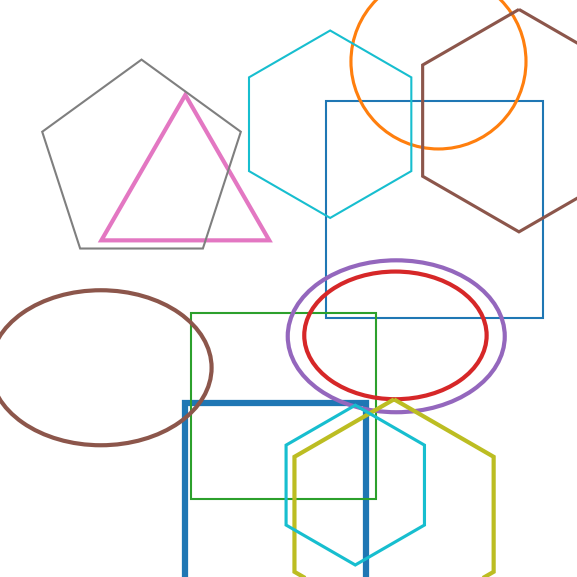[{"shape": "square", "thickness": 3, "radius": 0.79, "center": [0.477, 0.144]}, {"shape": "square", "thickness": 1, "radius": 0.94, "center": [0.752, 0.636]}, {"shape": "circle", "thickness": 1.5, "radius": 0.76, "center": [0.759, 0.893]}, {"shape": "square", "thickness": 1, "radius": 0.8, "center": [0.491, 0.296]}, {"shape": "oval", "thickness": 2, "radius": 0.79, "center": [0.685, 0.418]}, {"shape": "oval", "thickness": 2, "radius": 0.94, "center": [0.686, 0.417]}, {"shape": "hexagon", "thickness": 1.5, "radius": 0.96, "center": [0.899, 0.79]}, {"shape": "oval", "thickness": 2, "radius": 0.96, "center": [0.175, 0.362]}, {"shape": "triangle", "thickness": 2, "radius": 0.84, "center": [0.321, 0.667]}, {"shape": "pentagon", "thickness": 1, "radius": 0.9, "center": [0.245, 0.715]}, {"shape": "hexagon", "thickness": 2, "radius": 1.0, "center": [0.682, 0.109]}, {"shape": "hexagon", "thickness": 1.5, "radius": 0.69, "center": [0.615, 0.159]}, {"shape": "hexagon", "thickness": 1, "radius": 0.81, "center": [0.572, 0.784]}]